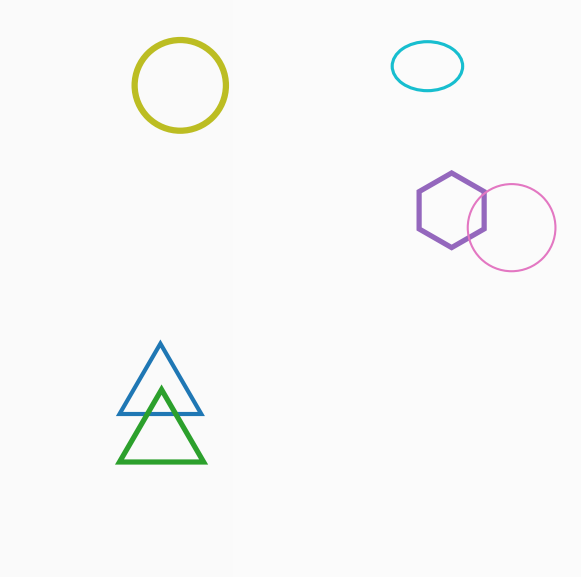[{"shape": "triangle", "thickness": 2, "radius": 0.41, "center": [0.276, 0.323]}, {"shape": "triangle", "thickness": 2.5, "radius": 0.42, "center": [0.278, 0.241]}, {"shape": "hexagon", "thickness": 2.5, "radius": 0.32, "center": [0.777, 0.635]}, {"shape": "circle", "thickness": 1, "radius": 0.38, "center": [0.88, 0.605]}, {"shape": "circle", "thickness": 3, "radius": 0.39, "center": [0.31, 0.851]}, {"shape": "oval", "thickness": 1.5, "radius": 0.3, "center": [0.735, 0.885]}]